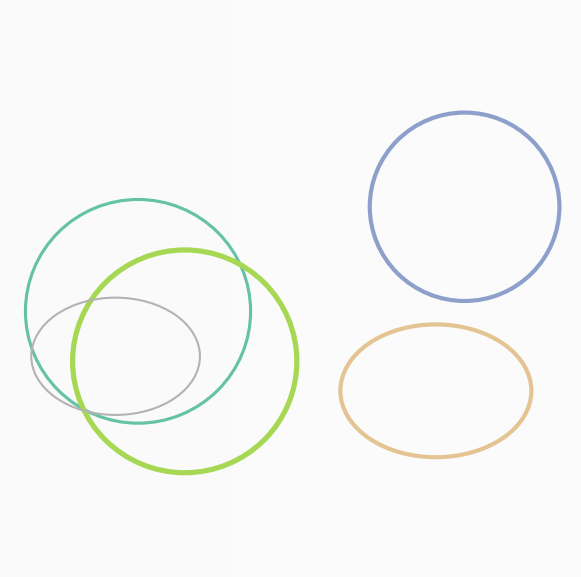[{"shape": "circle", "thickness": 1.5, "radius": 0.97, "center": [0.237, 0.46]}, {"shape": "circle", "thickness": 2, "radius": 0.82, "center": [0.799, 0.641]}, {"shape": "circle", "thickness": 2.5, "radius": 0.96, "center": [0.318, 0.373]}, {"shape": "oval", "thickness": 2, "radius": 0.82, "center": [0.75, 0.322]}, {"shape": "oval", "thickness": 1, "radius": 0.73, "center": [0.199, 0.382]}]